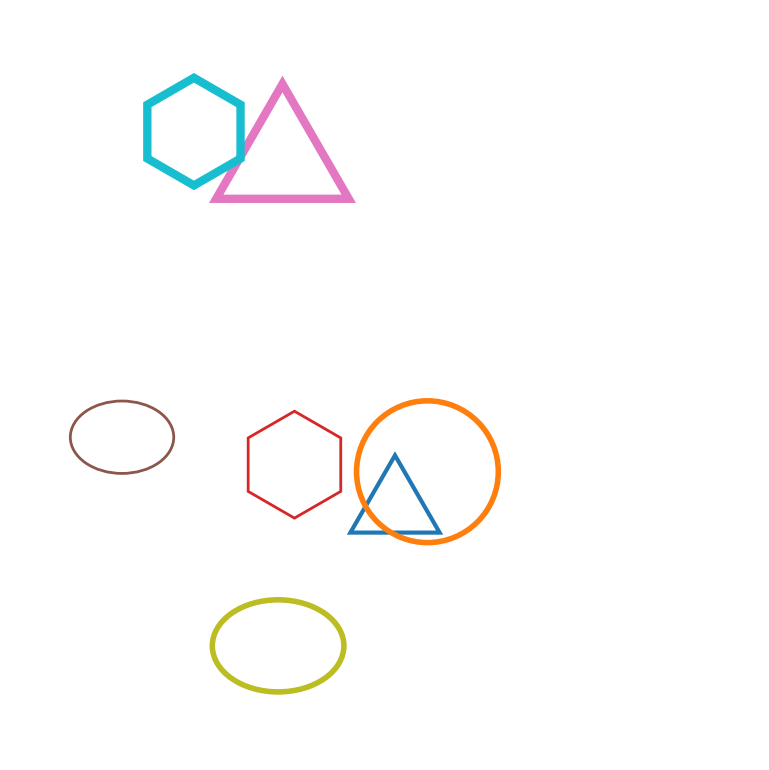[{"shape": "triangle", "thickness": 1.5, "radius": 0.33, "center": [0.513, 0.342]}, {"shape": "circle", "thickness": 2, "radius": 0.46, "center": [0.555, 0.387]}, {"shape": "hexagon", "thickness": 1, "radius": 0.35, "center": [0.382, 0.397]}, {"shape": "oval", "thickness": 1, "radius": 0.34, "center": [0.158, 0.432]}, {"shape": "triangle", "thickness": 3, "radius": 0.5, "center": [0.367, 0.792]}, {"shape": "oval", "thickness": 2, "radius": 0.43, "center": [0.361, 0.161]}, {"shape": "hexagon", "thickness": 3, "radius": 0.35, "center": [0.252, 0.829]}]